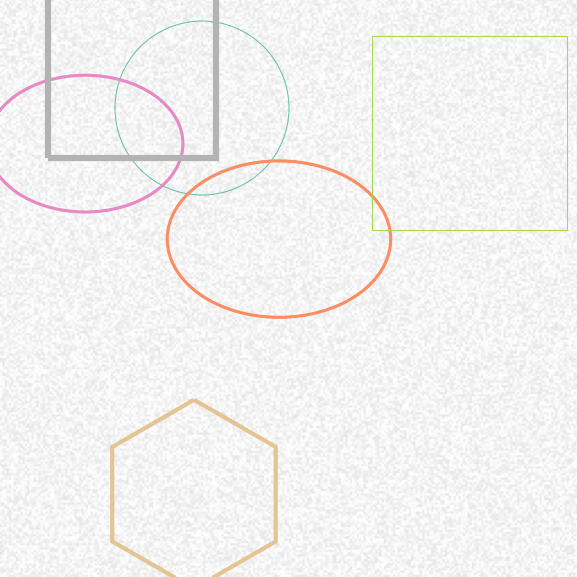[{"shape": "circle", "thickness": 0.5, "radius": 0.75, "center": [0.35, 0.812]}, {"shape": "oval", "thickness": 1.5, "radius": 0.97, "center": [0.483, 0.585]}, {"shape": "oval", "thickness": 1.5, "radius": 0.85, "center": [0.148, 0.75]}, {"shape": "square", "thickness": 0.5, "radius": 0.84, "center": [0.813, 0.769]}, {"shape": "hexagon", "thickness": 2, "radius": 0.82, "center": [0.336, 0.143]}, {"shape": "square", "thickness": 3, "radius": 0.73, "center": [0.228, 0.871]}]